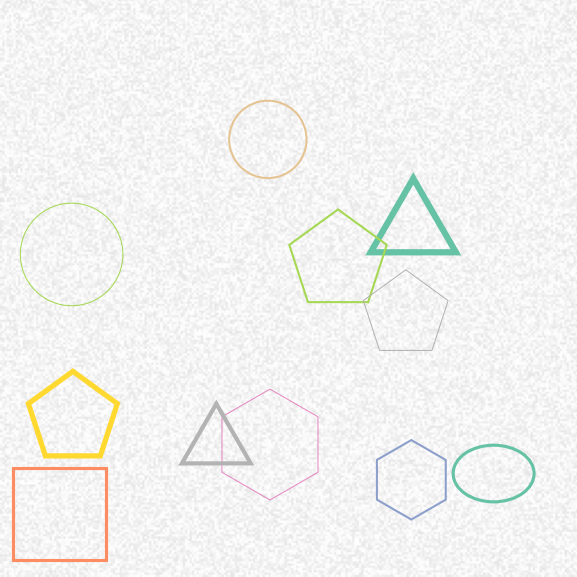[{"shape": "triangle", "thickness": 3, "radius": 0.43, "center": [0.716, 0.605]}, {"shape": "oval", "thickness": 1.5, "radius": 0.35, "center": [0.855, 0.179]}, {"shape": "square", "thickness": 1.5, "radius": 0.4, "center": [0.103, 0.109]}, {"shape": "hexagon", "thickness": 1, "radius": 0.34, "center": [0.712, 0.168]}, {"shape": "hexagon", "thickness": 0.5, "radius": 0.48, "center": [0.467, 0.229]}, {"shape": "circle", "thickness": 0.5, "radius": 0.44, "center": [0.124, 0.559]}, {"shape": "pentagon", "thickness": 1, "radius": 0.44, "center": [0.585, 0.548]}, {"shape": "pentagon", "thickness": 2.5, "radius": 0.4, "center": [0.126, 0.275]}, {"shape": "circle", "thickness": 1, "radius": 0.34, "center": [0.464, 0.758]}, {"shape": "triangle", "thickness": 2, "radius": 0.34, "center": [0.375, 0.231]}, {"shape": "pentagon", "thickness": 0.5, "radius": 0.39, "center": [0.703, 0.455]}]